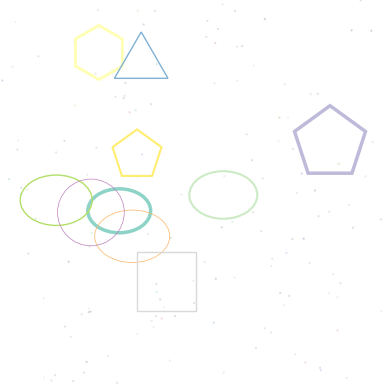[{"shape": "oval", "thickness": 2.5, "radius": 0.41, "center": [0.31, 0.452]}, {"shape": "hexagon", "thickness": 2, "radius": 0.35, "center": [0.257, 0.864]}, {"shape": "pentagon", "thickness": 2.5, "radius": 0.48, "center": [0.857, 0.629]}, {"shape": "triangle", "thickness": 1, "radius": 0.4, "center": [0.367, 0.837]}, {"shape": "oval", "thickness": 0.5, "radius": 0.49, "center": [0.343, 0.386]}, {"shape": "oval", "thickness": 1, "radius": 0.47, "center": [0.146, 0.48]}, {"shape": "square", "thickness": 1, "radius": 0.38, "center": [0.432, 0.269]}, {"shape": "circle", "thickness": 0.5, "radius": 0.43, "center": [0.236, 0.448]}, {"shape": "oval", "thickness": 1.5, "radius": 0.44, "center": [0.58, 0.494]}, {"shape": "pentagon", "thickness": 1.5, "radius": 0.33, "center": [0.356, 0.597]}]